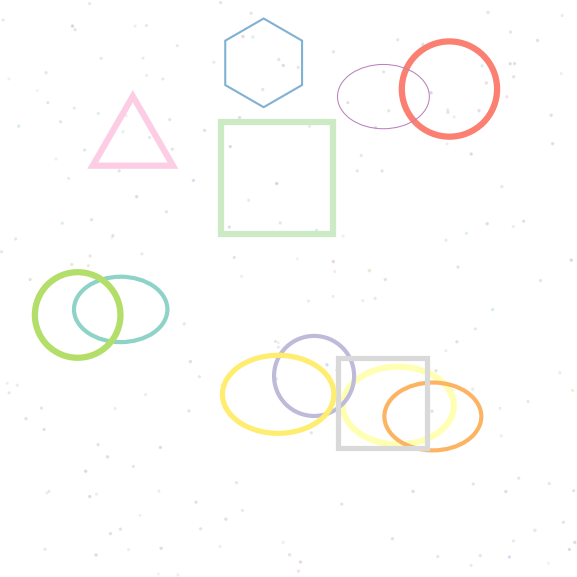[{"shape": "oval", "thickness": 2, "radius": 0.4, "center": [0.209, 0.463]}, {"shape": "oval", "thickness": 3, "radius": 0.48, "center": [0.69, 0.297]}, {"shape": "circle", "thickness": 2, "radius": 0.35, "center": [0.544, 0.348]}, {"shape": "circle", "thickness": 3, "radius": 0.41, "center": [0.778, 0.845]}, {"shape": "hexagon", "thickness": 1, "radius": 0.38, "center": [0.457, 0.89]}, {"shape": "oval", "thickness": 2, "radius": 0.42, "center": [0.75, 0.278]}, {"shape": "circle", "thickness": 3, "radius": 0.37, "center": [0.135, 0.454]}, {"shape": "triangle", "thickness": 3, "radius": 0.4, "center": [0.23, 0.752]}, {"shape": "square", "thickness": 2.5, "radius": 0.39, "center": [0.662, 0.301]}, {"shape": "oval", "thickness": 0.5, "radius": 0.4, "center": [0.664, 0.832]}, {"shape": "square", "thickness": 3, "radius": 0.49, "center": [0.48, 0.691]}, {"shape": "oval", "thickness": 2.5, "radius": 0.48, "center": [0.482, 0.316]}]